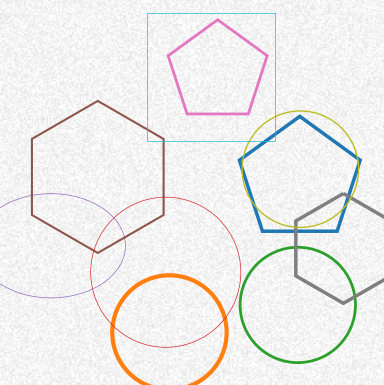[{"shape": "pentagon", "thickness": 2.5, "radius": 0.82, "center": [0.779, 0.533]}, {"shape": "circle", "thickness": 3, "radius": 0.74, "center": [0.44, 0.136]}, {"shape": "circle", "thickness": 2, "radius": 0.75, "center": [0.774, 0.208]}, {"shape": "circle", "thickness": 0.5, "radius": 0.98, "center": [0.431, 0.293]}, {"shape": "oval", "thickness": 0.5, "radius": 0.97, "center": [0.132, 0.362]}, {"shape": "hexagon", "thickness": 1.5, "radius": 0.99, "center": [0.254, 0.54]}, {"shape": "pentagon", "thickness": 2, "radius": 0.68, "center": [0.565, 0.813]}, {"shape": "hexagon", "thickness": 2.5, "radius": 0.71, "center": [0.892, 0.355]}, {"shape": "circle", "thickness": 1, "radius": 0.76, "center": [0.78, 0.561]}, {"shape": "square", "thickness": 0.5, "radius": 0.83, "center": [0.547, 0.801]}]